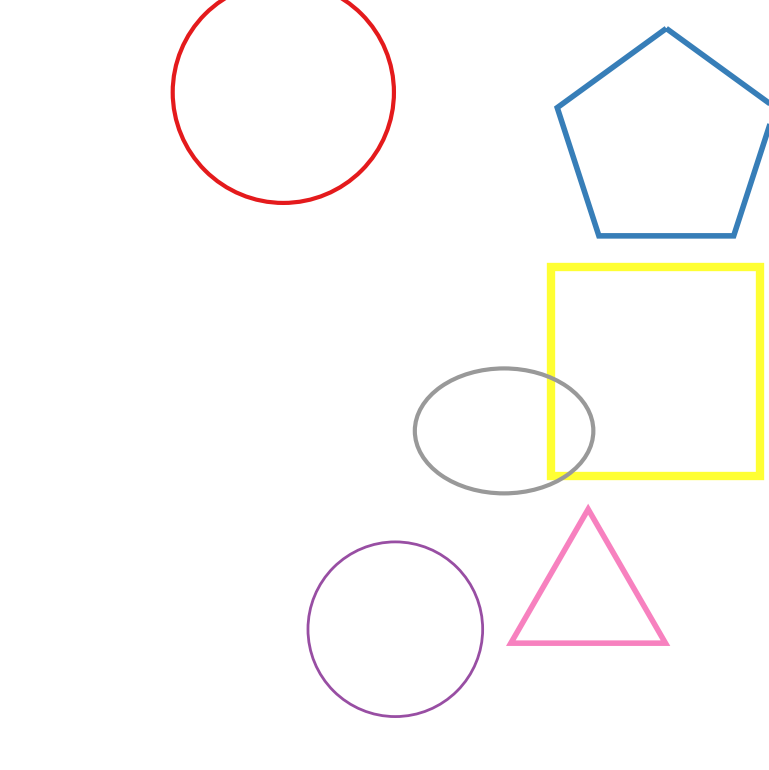[{"shape": "circle", "thickness": 1.5, "radius": 0.72, "center": [0.368, 0.88]}, {"shape": "pentagon", "thickness": 2, "radius": 0.74, "center": [0.865, 0.814]}, {"shape": "circle", "thickness": 1, "radius": 0.57, "center": [0.513, 0.183]}, {"shape": "square", "thickness": 3, "radius": 0.68, "center": [0.851, 0.518]}, {"shape": "triangle", "thickness": 2, "radius": 0.58, "center": [0.764, 0.223]}, {"shape": "oval", "thickness": 1.5, "radius": 0.58, "center": [0.655, 0.44]}]